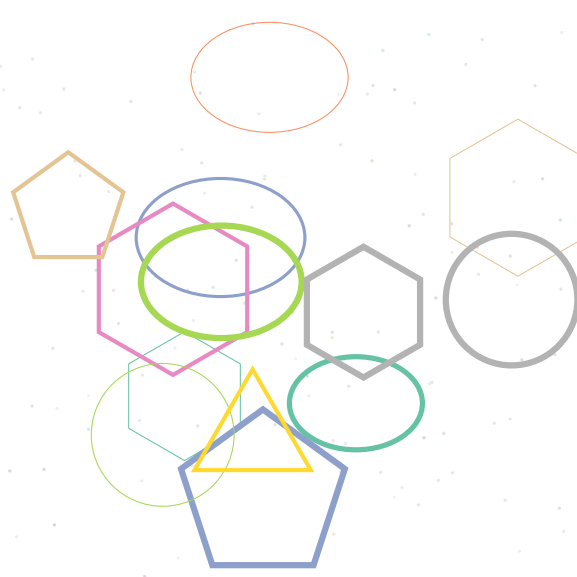[{"shape": "hexagon", "thickness": 0.5, "radius": 0.56, "center": [0.32, 0.313]}, {"shape": "oval", "thickness": 2.5, "radius": 0.58, "center": [0.616, 0.301]}, {"shape": "oval", "thickness": 0.5, "radius": 0.68, "center": [0.467, 0.865]}, {"shape": "pentagon", "thickness": 3, "radius": 0.75, "center": [0.455, 0.141]}, {"shape": "oval", "thickness": 1.5, "radius": 0.73, "center": [0.382, 0.588]}, {"shape": "hexagon", "thickness": 2, "radius": 0.74, "center": [0.3, 0.498]}, {"shape": "circle", "thickness": 0.5, "radius": 0.62, "center": [0.282, 0.246]}, {"shape": "oval", "thickness": 3, "radius": 0.7, "center": [0.383, 0.511]}, {"shape": "triangle", "thickness": 2, "radius": 0.58, "center": [0.437, 0.243]}, {"shape": "pentagon", "thickness": 2, "radius": 0.5, "center": [0.118, 0.635]}, {"shape": "hexagon", "thickness": 0.5, "radius": 0.68, "center": [0.897, 0.657]}, {"shape": "hexagon", "thickness": 3, "radius": 0.57, "center": [0.629, 0.459]}, {"shape": "circle", "thickness": 3, "radius": 0.57, "center": [0.886, 0.48]}]